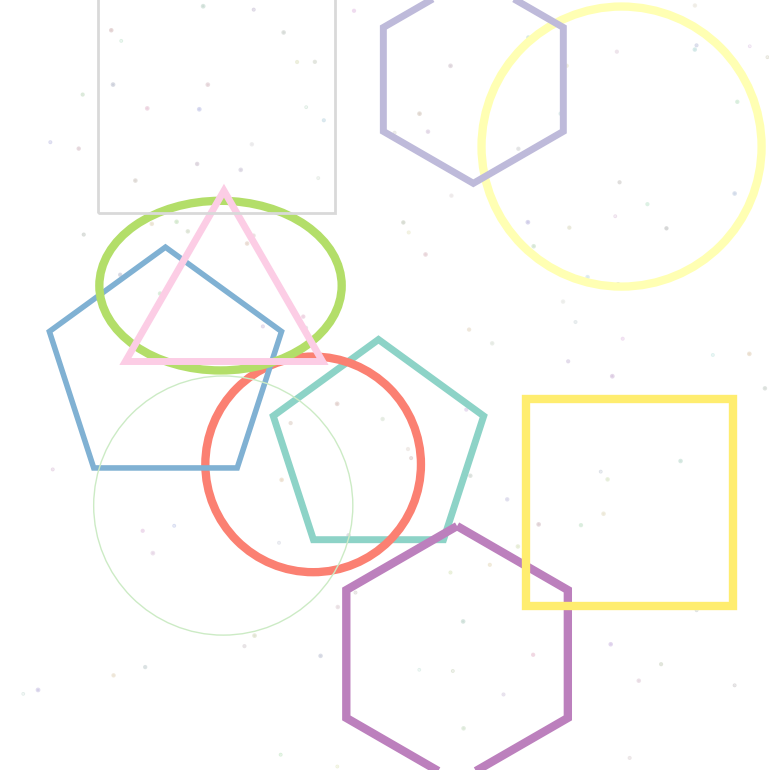[{"shape": "pentagon", "thickness": 2.5, "radius": 0.72, "center": [0.492, 0.415]}, {"shape": "circle", "thickness": 3, "radius": 0.91, "center": [0.807, 0.81]}, {"shape": "hexagon", "thickness": 2.5, "radius": 0.67, "center": [0.615, 0.897]}, {"shape": "circle", "thickness": 3, "radius": 0.7, "center": [0.407, 0.397]}, {"shape": "pentagon", "thickness": 2, "radius": 0.79, "center": [0.215, 0.521]}, {"shape": "oval", "thickness": 3, "radius": 0.79, "center": [0.286, 0.629]}, {"shape": "triangle", "thickness": 2.5, "radius": 0.74, "center": [0.291, 0.604]}, {"shape": "square", "thickness": 1, "radius": 0.77, "center": [0.281, 0.876]}, {"shape": "hexagon", "thickness": 3, "radius": 0.83, "center": [0.594, 0.151]}, {"shape": "circle", "thickness": 0.5, "radius": 0.84, "center": [0.29, 0.343]}, {"shape": "square", "thickness": 3, "radius": 0.67, "center": [0.818, 0.347]}]